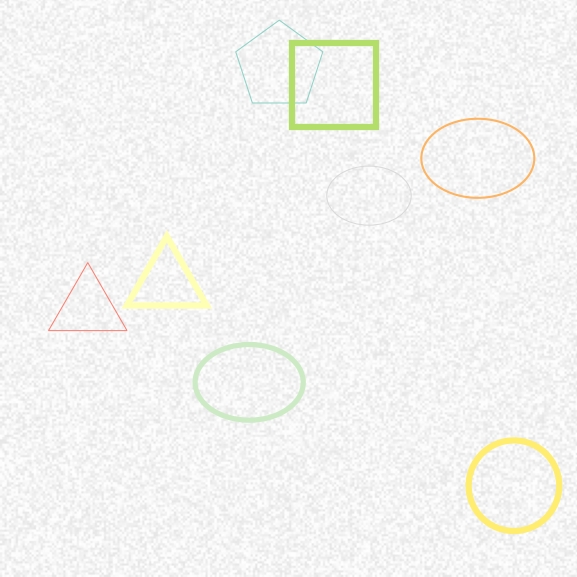[{"shape": "pentagon", "thickness": 0.5, "radius": 0.4, "center": [0.484, 0.885]}, {"shape": "triangle", "thickness": 3, "radius": 0.4, "center": [0.289, 0.51]}, {"shape": "triangle", "thickness": 0.5, "radius": 0.39, "center": [0.152, 0.466]}, {"shape": "oval", "thickness": 1, "radius": 0.49, "center": [0.827, 0.725]}, {"shape": "square", "thickness": 3, "radius": 0.36, "center": [0.579, 0.852]}, {"shape": "oval", "thickness": 0.5, "radius": 0.37, "center": [0.639, 0.66]}, {"shape": "oval", "thickness": 2.5, "radius": 0.47, "center": [0.431, 0.337]}, {"shape": "circle", "thickness": 3, "radius": 0.39, "center": [0.89, 0.158]}]